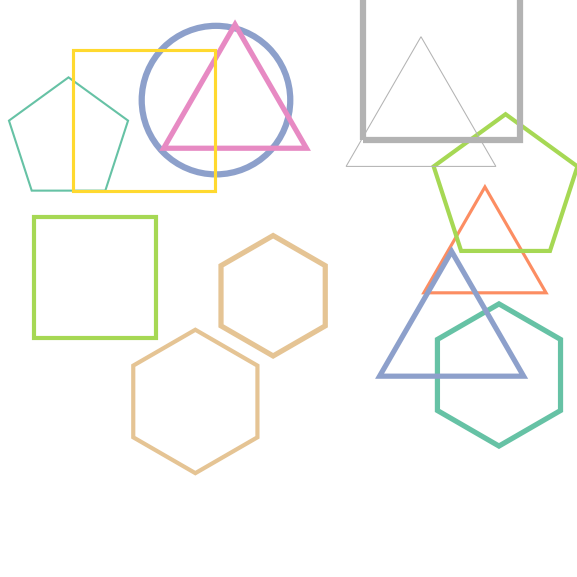[{"shape": "hexagon", "thickness": 2.5, "radius": 0.62, "center": [0.864, 0.35]}, {"shape": "pentagon", "thickness": 1, "radius": 0.54, "center": [0.119, 0.757]}, {"shape": "triangle", "thickness": 1.5, "radius": 0.61, "center": [0.84, 0.553]}, {"shape": "circle", "thickness": 3, "radius": 0.64, "center": [0.374, 0.826]}, {"shape": "triangle", "thickness": 2.5, "radius": 0.72, "center": [0.782, 0.42]}, {"shape": "triangle", "thickness": 2.5, "radius": 0.71, "center": [0.407, 0.814]}, {"shape": "square", "thickness": 2, "radius": 0.53, "center": [0.164, 0.518]}, {"shape": "pentagon", "thickness": 2, "radius": 0.65, "center": [0.875, 0.67]}, {"shape": "square", "thickness": 1.5, "radius": 0.61, "center": [0.249, 0.79]}, {"shape": "hexagon", "thickness": 2.5, "radius": 0.52, "center": [0.473, 0.487]}, {"shape": "hexagon", "thickness": 2, "radius": 0.62, "center": [0.338, 0.304]}, {"shape": "triangle", "thickness": 0.5, "radius": 0.75, "center": [0.729, 0.786]}, {"shape": "square", "thickness": 3, "radius": 0.68, "center": [0.764, 0.893]}]